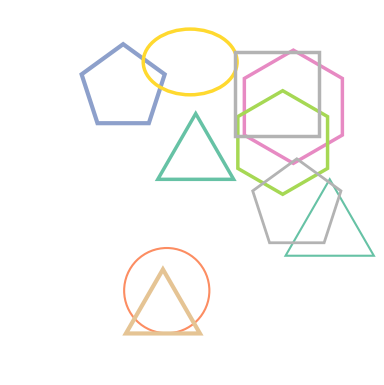[{"shape": "triangle", "thickness": 1.5, "radius": 0.66, "center": [0.856, 0.402]}, {"shape": "triangle", "thickness": 2.5, "radius": 0.57, "center": [0.508, 0.591]}, {"shape": "circle", "thickness": 1.5, "radius": 0.55, "center": [0.433, 0.245]}, {"shape": "pentagon", "thickness": 3, "radius": 0.57, "center": [0.32, 0.772]}, {"shape": "hexagon", "thickness": 2.5, "radius": 0.74, "center": [0.762, 0.723]}, {"shape": "hexagon", "thickness": 2.5, "radius": 0.67, "center": [0.734, 0.63]}, {"shape": "oval", "thickness": 2.5, "radius": 0.61, "center": [0.494, 0.839]}, {"shape": "triangle", "thickness": 3, "radius": 0.55, "center": [0.423, 0.189]}, {"shape": "square", "thickness": 2.5, "radius": 0.54, "center": [0.719, 0.756]}, {"shape": "pentagon", "thickness": 2, "radius": 0.6, "center": [0.771, 0.467]}]